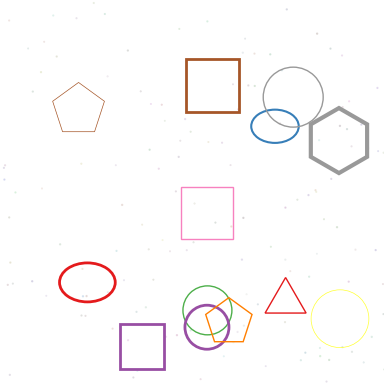[{"shape": "triangle", "thickness": 1, "radius": 0.31, "center": [0.742, 0.218]}, {"shape": "oval", "thickness": 2, "radius": 0.36, "center": [0.227, 0.267]}, {"shape": "oval", "thickness": 1.5, "radius": 0.31, "center": [0.714, 0.672]}, {"shape": "circle", "thickness": 1, "radius": 0.32, "center": [0.539, 0.194]}, {"shape": "square", "thickness": 2, "radius": 0.29, "center": [0.369, 0.1]}, {"shape": "circle", "thickness": 2, "radius": 0.29, "center": [0.538, 0.15]}, {"shape": "pentagon", "thickness": 1, "radius": 0.32, "center": [0.594, 0.164]}, {"shape": "circle", "thickness": 0.5, "radius": 0.38, "center": [0.883, 0.172]}, {"shape": "pentagon", "thickness": 0.5, "radius": 0.35, "center": [0.204, 0.715]}, {"shape": "square", "thickness": 2, "radius": 0.34, "center": [0.553, 0.778]}, {"shape": "square", "thickness": 1, "radius": 0.34, "center": [0.538, 0.447]}, {"shape": "hexagon", "thickness": 3, "radius": 0.42, "center": [0.88, 0.635]}, {"shape": "circle", "thickness": 1, "radius": 0.39, "center": [0.762, 0.748]}]